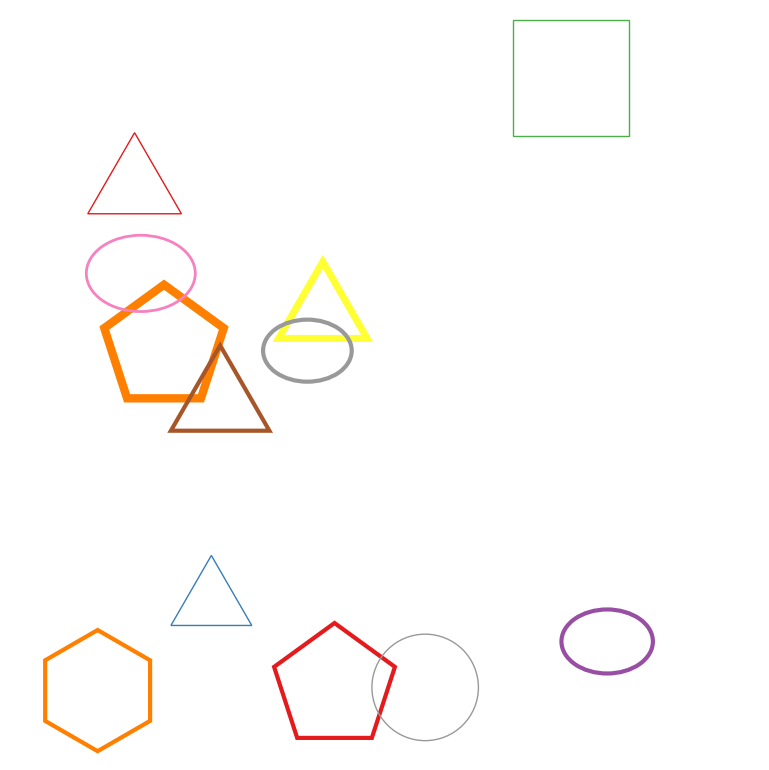[{"shape": "triangle", "thickness": 0.5, "radius": 0.35, "center": [0.175, 0.757]}, {"shape": "pentagon", "thickness": 1.5, "radius": 0.41, "center": [0.434, 0.108]}, {"shape": "triangle", "thickness": 0.5, "radius": 0.3, "center": [0.274, 0.218]}, {"shape": "square", "thickness": 0.5, "radius": 0.38, "center": [0.742, 0.899]}, {"shape": "oval", "thickness": 1.5, "radius": 0.3, "center": [0.789, 0.167]}, {"shape": "pentagon", "thickness": 3, "radius": 0.41, "center": [0.213, 0.549]}, {"shape": "hexagon", "thickness": 1.5, "radius": 0.39, "center": [0.127, 0.103]}, {"shape": "triangle", "thickness": 2.5, "radius": 0.33, "center": [0.419, 0.594]}, {"shape": "triangle", "thickness": 1.5, "radius": 0.37, "center": [0.286, 0.478]}, {"shape": "oval", "thickness": 1, "radius": 0.35, "center": [0.183, 0.645]}, {"shape": "circle", "thickness": 0.5, "radius": 0.35, "center": [0.552, 0.107]}, {"shape": "oval", "thickness": 1.5, "radius": 0.29, "center": [0.399, 0.545]}]